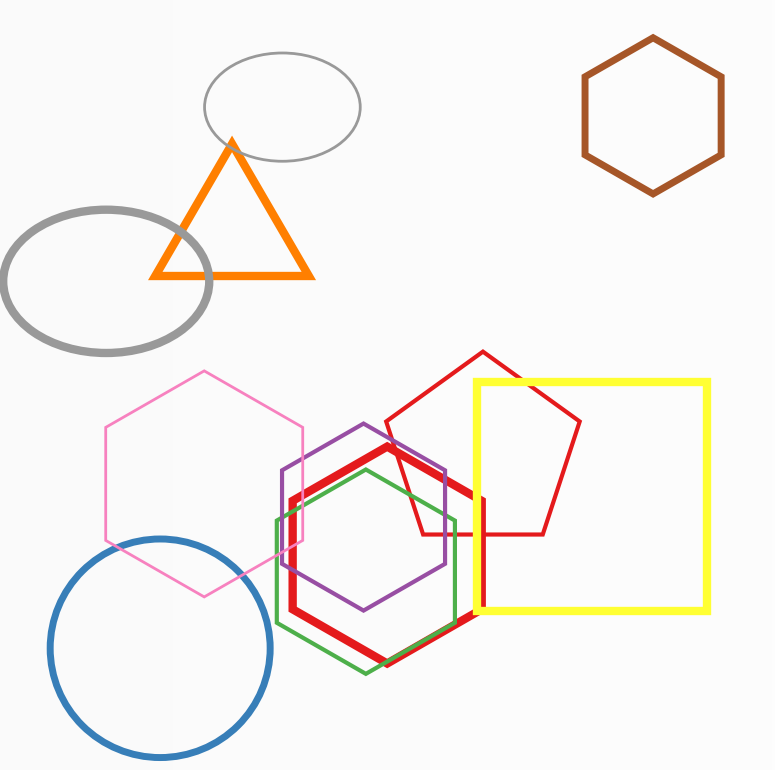[{"shape": "hexagon", "thickness": 3, "radius": 0.7, "center": [0.5, 0.279]}, {"shape": "pentagon", "thickness": 1.5, "radius": 0.66, "center": [0.623, 0.412]}, {"shape": "circle", "thickness": 2.5, "radius": 0.71, "center": [0.207, 0.158]}, {"shape": "hexagon", "thickness": 1.5, "radius": 0.66, "center": [0.472, 0.258]}, {"shape": "hexagon", "thickness": 1.5, "radius": 0.61, "center": [0.469, 0.328]}, {"shape": "triangle", "thickness": 3, "radius": 0.57, "center": [0.299, 0.699]}, {"shape": "square", "thickness": 3, "radius": 0.74, "center": [0.763, 0.355]}, {"shape": "hexagon", "thickness": 2.5, "radius": 0.51, "center": [0.843, 0.85]}, {"shape": "hexagon", "thickness": 1, "radius": 0.73, "center": [0.264, 0.372]}, {"shape": "oval", "thickness": 1, "radius": 0.5, "center": [0.364, 0.861]}, {"shape": "oval", "thickness": 3, "radius": 0.66, "center": [0.137, 0.635]}]